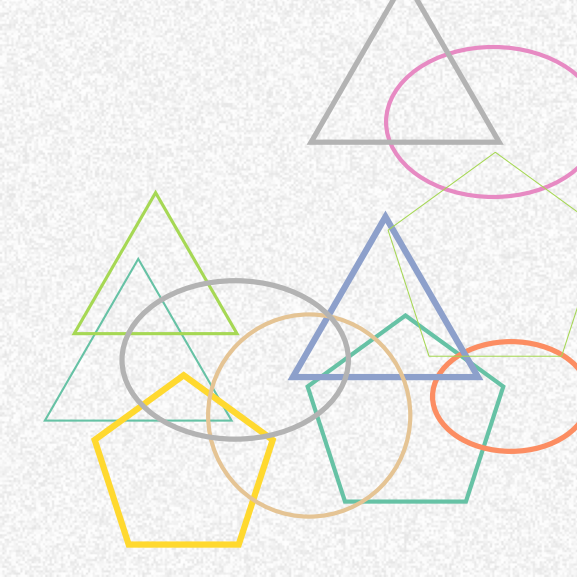[{"shape": "pentagon", "thickness": 2, "radius": 0.89, "center": [0.702, 0.275]}, {"shape": "triangle", "thickness": 1, "radius": 0.93, "center": [0.239, 0.364]}, {"shape": "oval", "thickness": 2.5, "radius": 0.68, "center": [0.885, 0.313]}, {"shape": "triangle", "thickness": 3, "radius": 0.93, "center": [0.667, 0.439]}, {"shape": "oval", "thickness": 2, "radius": 0.93, "center": [0.854, 0.788]}, {"shape": "triangle", "thickness": 1.5, "radius": 0.81, "center": [0.269, 0.503]}, {"shape": "pentagon", "thickness": 0.5, "radius": 0.98, "center": [0.858, 0.54]}, {"shape": "pentagon", "thickness": 3, "radius": 0.81, "center": [0.318, 0.187]}, {"shape": "circle", "thickness": 2, "radius": 0.88, "center": [0.535, 0.28]}, {"shape": "triangle", "thickness": 2.5, "radius": 0.94, "center": [0.702, 0.847]}, {"shape": "oval", "thickness": 2.5, "radius": 0.98, "center": [0.407, 0.376]}]